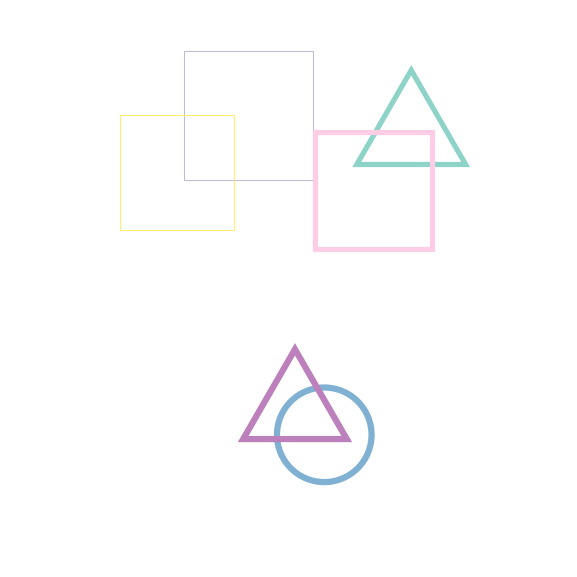[{"shape": "triangle", "thickness": 2.5, "radius": 0.54, "center": [0.712, 0.769]}, {"shape": "square", "thickness": 0.5, "radius": 0.56, "center": [0.43, 0.799]}, {"shape": "circle", "thickness": 3, "radius": 0.41, "center": [0.562, 0.246]}, {"shape": "square", "thickness": 2.5, "radius": 0.51, "center": [0.646, 0.669]}, {"shape": "triangle", "thickness": 3, "radius": 0.52, "center": [0.511, 0.291]}, {"shape": "square", "thickness": 0.5, "radius": 0.5, "center": [0.306, 0.7]}]